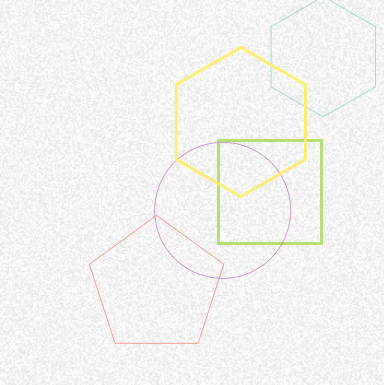[{"shape": "hexagon", "thickness": 0.5, "radius": 0.78, "center": [0.84, 0.853]}, {"shape": "pentagon", "thickness": 0.5, "radius": 0.92, "center": [0.407, 0.257]}, {"shape": "square", "thickness": 2, "radius": 0.67, "center": [0.699, 0.502]}, {"shape": "circle", "thickness": 0.5, "radius": 0.88, "center": [0.578, 0.454]}, {"shape": "hexagon", "thickness": 2, "radius": 0.97, "center": [0.625, 0.683]}]